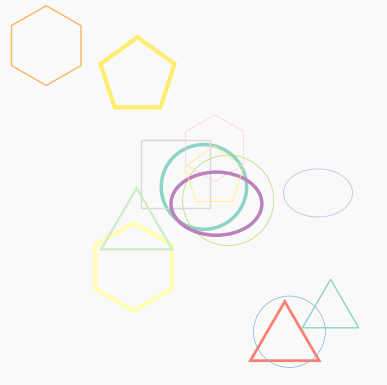[{"shape": "circle", "thickness": 2.5, "radius": 0.55, "center": [0.526, 0.515]}, {"shape": "triangle", "thickness": 1, "radius": 0.42, "center": [0.853, 0.19]}, {"shape": "hexagon", "thickness": 3, "radius": 0.57, "center": [0.345, 0.307]}, {"shape": "oval", "thickness": 0.5, "radius": 0.45, "center": [0.821, 0.499]}, {"shape": "triangle", "thickness": 2, "radius": 0.51, "center": [0.735, 0.114]}, {"shape": "circle", "thickness": 0.5, "radius": 0.46, "center": [0.747, 0.138]}, {"shape": "hexagon", "thickness": 1, "radius": 0.52, "center": [0.119, 0.882]}, {"shape": "circle", "thickness": 0.5, "radius": 0.59, "center": [0.589, 0.48]}, {"shape": "hexagon", "thickness": 0.5, "radius": 0.43, "center": [0.554, 0.615]}, {"shape": "square", "thickness": 1, "radius": 0.44, "center": [0.452, 0.549]}, {"shape": "oval", "thickness": 2.5, "radius": 0.59, "center": [0.559, 0.471]}, {"shape": "triangle", "thickness": 1.5, "radius": 0.53, "center": [0.353, 0.405]}, {"shape": "pentagon", "thickness": 3, "radius": 0.5, "center": [0.355, 0.803]}, {"shape": "pentagon", "thickness": 0.5, "radius": 0.4, "center": [0.552, 0.541]}]